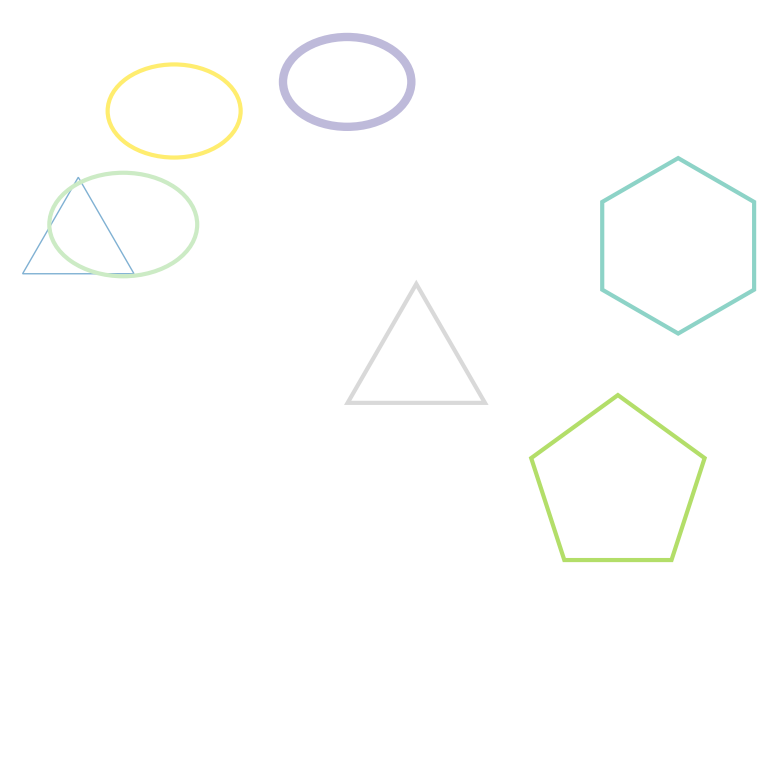[{"shape": "hexagon", "thickness": 1.5, "radius": 0.57, "center": [0.881, 0.681]}, {"shape": "oval", "thickness": 3, "radius": 0.42, "center": [0.451, 0.894]}, {"shape": "triangle", "thickness": 0.5, "radius": 0.42, "center": [0.102, 0.686]}, {"shape": "pentagon", "thickness": 1.5, "radius": 0.59, "center": [0.802, 0.368]}, {"shape": "triangle", "thickness": 1.5, "radius": 0.51, "center": [0.541, 0.528]}, {"shape": "oval", "thickness": 1.5, "radius": 0.48, "center": [0.16, 0.708]}, {"shape": "oval", "thickness": 1.5, "radius": 0.43, "center": [0.226, 0.856]}]